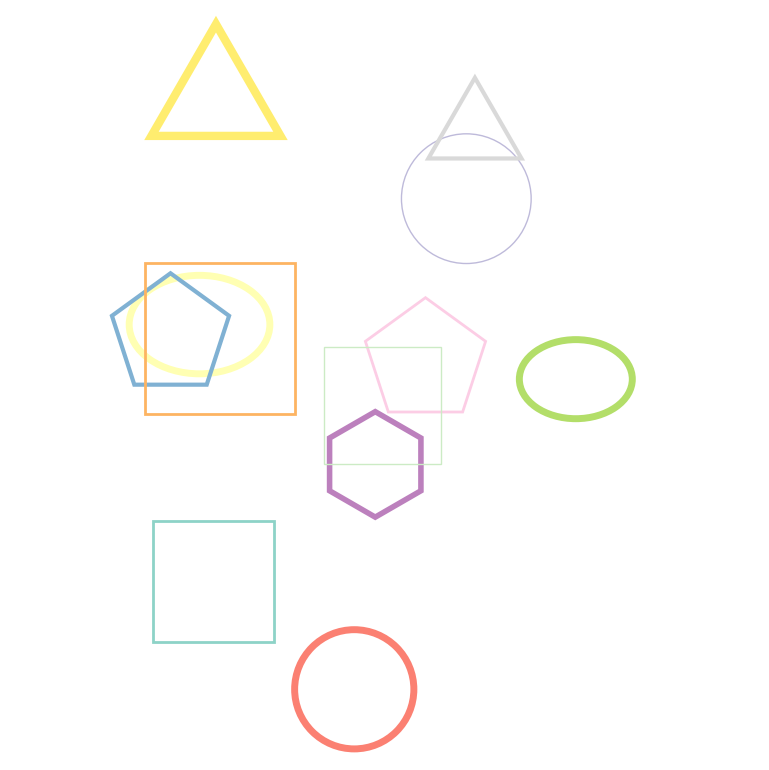[{"shape": "square", "thickness": 1, "radius": 0.39, "center": [0.277, 0.244]}, {"shape": "oval", "thickness": 2.5, "radius": 0.46, "center": [0.259, 0.578]}, {"shape": "circle", "thickness": 0.5, "radius": 0.42, "center": [0.606, 0.742]}, {"shape": "circle", "thickness": 2.5, "radius": 0.39, "center": [0.46, 0.105]}, {"shape": "pentagon", "thickness": 1.5, "radius": 0.4, "center": [0.221, 0.565]}, {"shape": "square", "thickness": 1, "radius": 0.49, "center": [0.285, 0.56]}, {"shape": "oval", "thickness": 2.5, "radius": 0.37, "center": [0.748, 0.508]}, {"shape": "pentagon", "thickness": 1, "radius": 0.41, "center": [0.553, 0.531]}, {"shape": "triangle", "thickness": 1.5, "radius": 0.35, "center": [0.617, 0.829]}, {"shape": "hexagon", "thickness": 2, "radius": 0.34, "center": [0.487, 0.397]}, {"shape": "square", "thickness": 0.5, "radius": 0.38, "center": [0.496, 0.474]}, {"shape": "triangle", "thickness": 3, "radius": 0.48, "center": [0.28, 0.872]}]